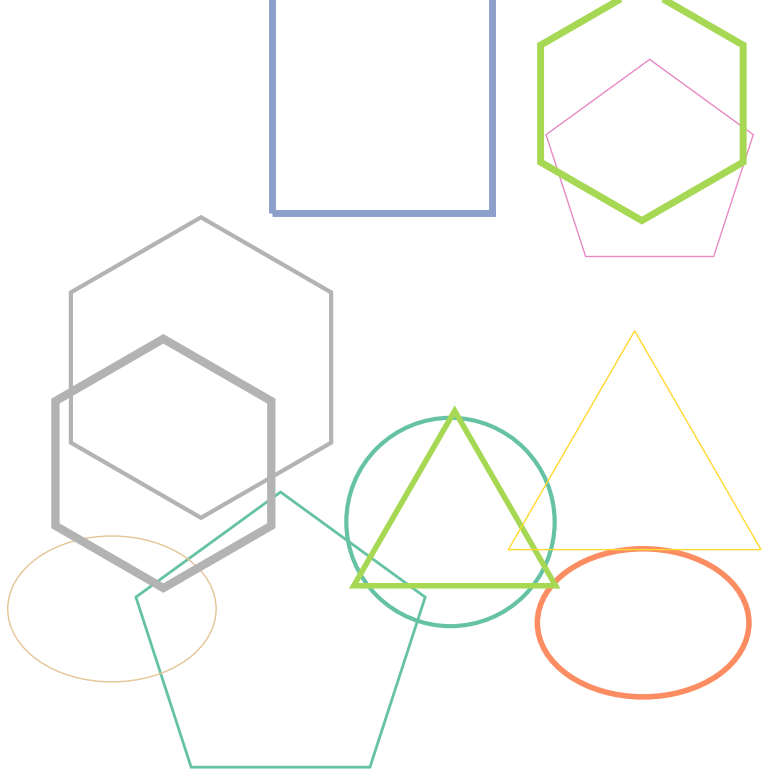[{"shape": "pentagon", "thickness": 1, "radius": 0.99, "center": [0.364, 0.163]}, {"shape": "circle", "thickness": 1.5, "radius": 0.68, "center": [0.585, 0.322]}, {"shape": "oval", "thickness": 2, "radius": 0.69, "center": [0.835, 0.191]}, {"shape": "square", "thickness": 2.5, "radius": 0.71, "center": [0.496, 0.867]}, {"shape": "pentagon", "thickness": 0.5, "radius": 0.71, "center": [0.844, 0.781]}, {"shape": "triangle", "thickness": 2, "radius": 0.76, "center": [0.59, 0.315]}, {"shape": "hexagon", "thickness": 2.5, "radius": 0.76, "center": [0.834, 0.865]}, {"shape": "triangle", "thickness": 0.5, "radius": 0.95, "center": [0.824, 0.381]}, {"shape": "oval", "thickness": 0.5, "radius": 0.68, "center": [0.145, 0.209]}, {"shape": "hexagon", "thickness": 3, "radius": 0.81, "center": [0.212, 0.398]}, {"shape": "hexagon", "thickness": 1.5, "radius": 0.98, "center": [0.261, 0.523]}]